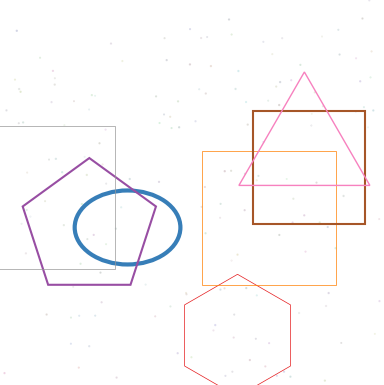[{"shape": "hexagon", "thickness": 0.5, "radius": 0.79, "center": [0.617, 0.129]}, {"shape": "oval", "thickness": 3, "radius": 0.69, "center": [0.331, 0.409]}, {"shape": "pentagon", "thickness": 1.5, "radius": 0.91, "center": [0.232, 0.408]}, {"shape": "square", "thickness": 0.5, "radius": 0.87, "center": [0.699, 0.435]}, {"shape": "square", "thickness": 1.5, "radius": 0.73, "center": [0.802, 0.565]}, {"shape": "triangle", "thickness": 1, "radius": 0.98, "center": [0.791, 0.617]}, {"shape": "square", "thickness": 0.5, "radius": 0.93, "center": [0.114, 0.486]}]